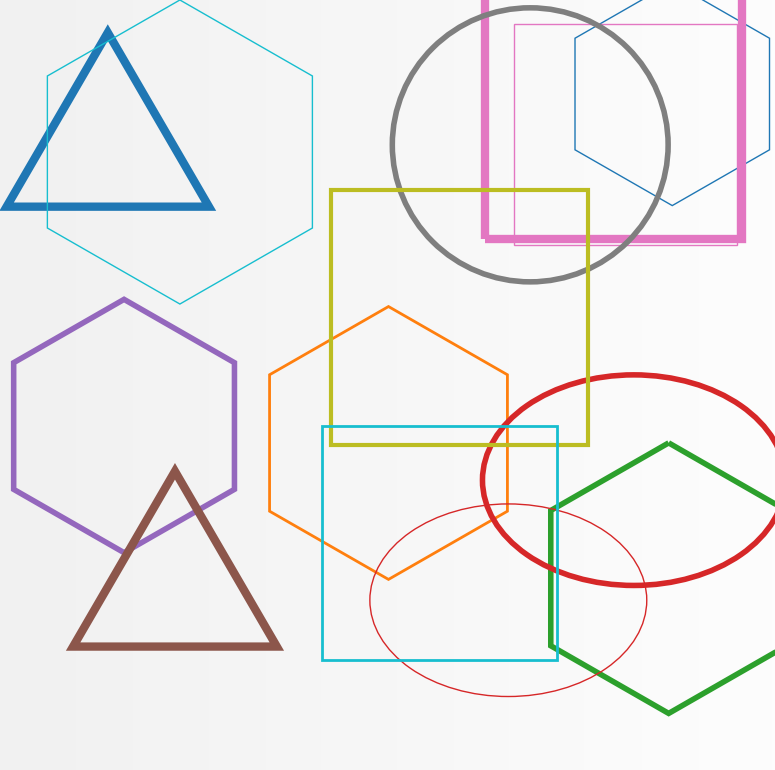[{"shape": "hexagon", "thickness": 0.5, "radius": 0.72, "center": [0.867, 0.878]}, {"shape": "triangle", "thickness": 3, "radius": 0.75, "center": [0.139, 0.807]}, {"shape": "hexagon", "thickness": 1, "radius": 0.89, "center": [0.501, 0.425]}, {"shape": "hexagon", "thickness": 2, "radius": 0.88, "center": [0.863, 0.249]}, {"shape": "oval", "thickness": 0.5, "radius": 0.89, "center": [0.656, 0.22]}, {"shape": "oval", "thickness": 2, "radius": 0.98, "center": [0.818, 0.376]}, {"shape": "hexagon", "thickness": 2, "radius": 0.82, "center": [0.16, 0.447]}, {"shape": "triangle", "thickness": 3, "radius": 0.76, "center": [0.226, 0.236]}, {"shape": "square", "thickness": 3, "radius": 0.83, "center": [0.792, 0.857]}, {"shape": "square", "thickness": 0.5, "radius": 0.72, "center": [0.807, 0.825]}, {"shape": "circle", "thickness": 2, "radius": 0.89, "center": [0.684, 0.812]}, {"shape": "square", "thickness": 1.5, "radius": 0.83, "center": [0.593, 0.588]}, {"shape": "hexagon", "thickness": 0.5, "radius": 0.99, "center": [0.232, 0.803]}, {"shape": "square", "thickness": 1, "radius": 0.76, "center": [0.567, 0.295]}]